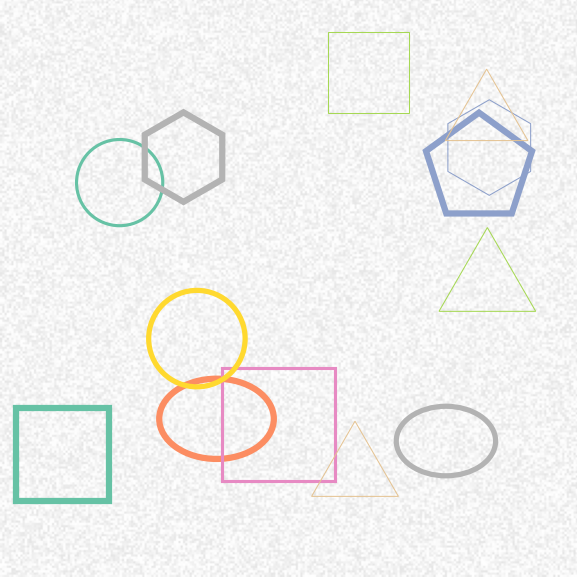[{"shape": "square", "thickness": 3, "radius": 0.4, "center": [0.108, 0.212]}, {"shape": "circle", "thickness": 1.5, "radius": 0.37, "center": [0.207, 0.683]}, {"shape": "oval", "thickness": 3, "radius": 0.5, "center": [0.375, 0.274]}, {"shape": "pentagon", "thickness": 3, "radius": 0.48, "center": [0.829, 0.708]}, {"shape": "hexagon", "thickness": 0.5, "radius": 0.41, "center": [0.847, 0.744]}, {"shape": "square", "thickness": 1.5, "radius": 0.49, "center": [0.482, 0.264]}, {"shape": "square", "thickness": 0.5, "radius": 0.35, "center": [0.638, 0.874]}, {"shape": "triangle", "thickness": 0.5, "radius": 0.48, "center": [0.844, 0.508]}, {"shape": "circle", "thickness": 2.5, "radius": 0.42, "center": [0.341, 0.413]}, {"shape": "triangle", "thickness": 0.5, "radius": 0.41, "center": [0.843, 0.797]}, {"shape": "triangle", "thickness": 0.5, "radius": 0.43, "center": [0.615, 0.183]}, {"shape": "hexagon", "thickness": 3, "radius": 0.39, "center": [0.318, 0.727]}, {"shape": "oval", "thickness": 2.5, "radius": 0.43, "center": [0.772, 0.235]}]